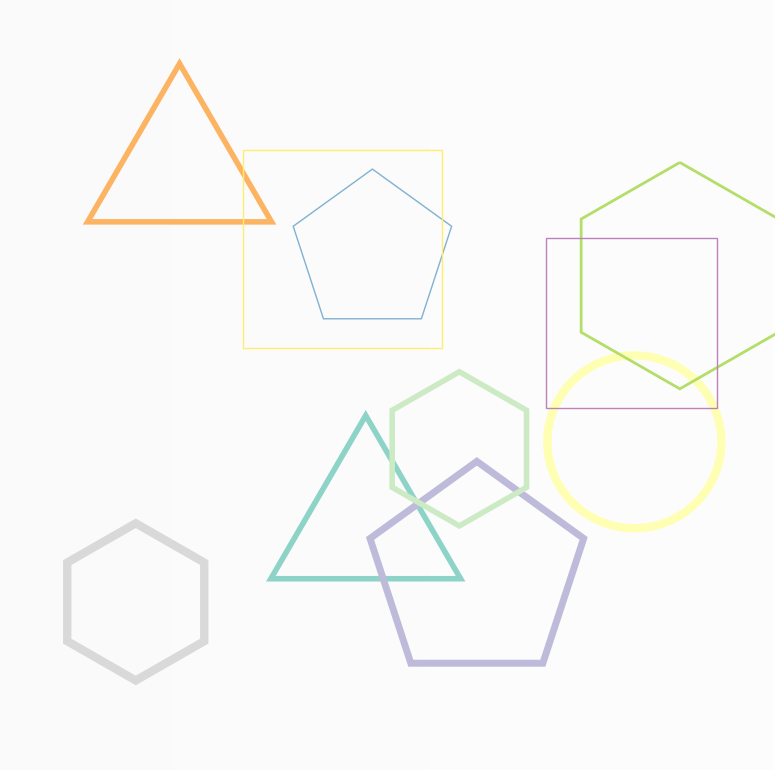[{"shape": "triangle", "thickness": 2, "radius": 0.71, "center": [0.472, 0.319]}, {"shape": "circle", "thickness": 3, "radius": 0.56, "center": [0.819, 0.426]}, {"shape": "pentagon", "thickness": 2.5, "radius": 0.72, "center": [0.615, 0.256]}, {"shape": "pentagon", "thickness": 0.5, "radius": 0.54, "center": [0.481, 0.673]}, {"shape": "triangle", "thickness": 2, "radius": 0.69, "center": [0.232, 0.78]}, {"shape": "hexagon", "thickness": 1, "radius": 0.74, "center": [0.877, 0.642]}, {"shape": "hexagon", "thickness": 3, "radius": 0.51, "center": [0.175, 0.218]}, {"shape": "square", "thickness": 0.5, "radius": 0.55, "center": [0.815, 0.58]}, {"shape": "hexagon", "thickness": 2, "radius": 0.5, "center": [0.593, 0.417]}, {"shape": "square", "thickness": 0.5, "radius": 0.64, "center": [0.442, 0.677]}]